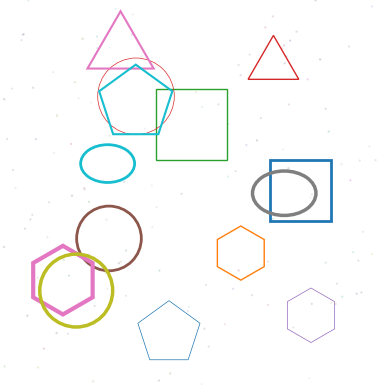[{"shape": "square", "thickness": 2, "radius": 0.4, "center": [0.781, 0.505]}, {"shape": "pentagon", "thickness": 0.5, "radius": 0.42, "center": [0.439, 0.134]}, {"shape": "hexagon", "thickness": 1, "radius": 0.35, "center": [0.625, 0.343]}, {"shape": "square", "thickness": 1, "radius": 0.46, "center": [0.496, 0.677]}, {"shape": "circle", "thickness": 0.5, "radius": 0.5, "center": [0.353, 0.75]}, {"shape": "triangle", "thickness": 1, "radius": 0.38, "center": [0.71, 0.832]}, {"shape": "hexagon", "thickness": 0.5, "radius": 0.35, "center": [0.808, 0.181]}, {"shape": "circle", "thickness": 2, "radius": 0.42, "center": [0.283, 0.381]}, {"shape": "hexagon", "thickness": 3, "radius": 0.45, "center": [0.163, 0.272]}, {"shape": "triangle", "thickness": 1.5, "radius": 0.5, "center": [0.313, 0.872]}, {"shape": "oval", "thickness": 2.5, "radius": 0.41, "center": [0.738, 0.498]}, {"shape": "circle", "thickness": 2.5, "radius": 0.47, "center": [0.198, 0.245]}, {"shape": "oval", "thickness": 2, "radius": 0.35, "center": [0.28, 0.575]}, {"shape": "pentagon", "thickness": 1.5, "radius": 0.5, "center": [0.353, 0.732]}]